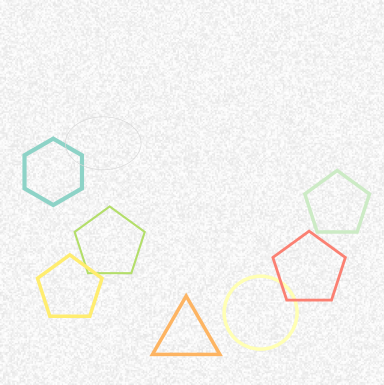[{"shape": "hexagon", "thickness": 3, "radius": 0.43, "center": [0.138, 0.554]}, {"shape": "circle", "thickness": 2.5, "radius": 0.47, "center": [0.677, 0.188]}, {"shape": "pentagon", "thickness": 2, "radius": 0.5, "center": [0.803, 0.301]}, {"shape": "triangle", "thickness": 2.5, "radius": 0.51, "center": [0.484, 0.13]}, {"shape": "pentagon", "thickness": 1.5, "radius": 0.48, "center": [0.285, 0.368]}, {"shape": "oval", "thickness": 0.5, "radius": 0.49, "center": [0.268, 0.628]}, {"shape": "pentagon", "thickness": 2.5, "radius": 0.44, "center": [0.876, 0.469]}, {"shape": "pentagon", "thickness": 2.5, "radius": 0.44, "center": [0.181, 0.25]}]